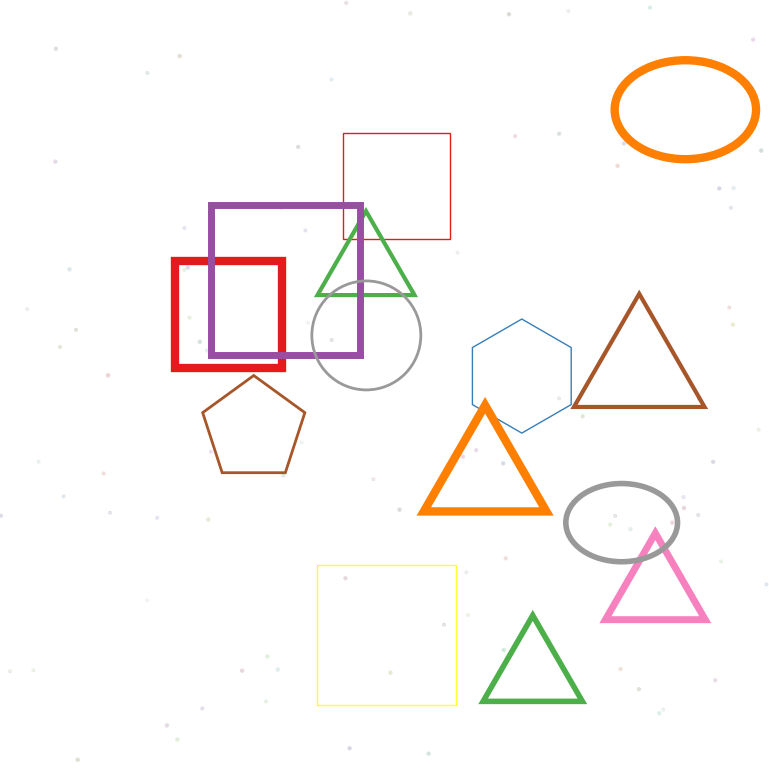[{"shape": "square", "thickness": 0.5, "radius": 0.35, "center": [0.515, 0.759]}, {"shape": "square", "thickness": 3, "radius": 0.35, "center": [0.296, 0.592]}, {"shape": "hexagon", "thickness": 0.5, "radius": 0.37, "center": [0.678, 0.512]}, {"shape": "triangle", "thickness": 2, "radius": 0.37, "center": [0.692, 0.126]}, {"shape": "triangle", "thickness": 1.5, "radius": 0.36, "center": [0.475, 0.653]}, {"shape": "square", "thickness": 2.5, "radius": 0.48, "center": [0.371, 0.636]}, {"shape": "triangle", "thickness": 3, "radius": 0.46, "center": [0.63, 0.382]}, {"shape": "oval", "thickness": 3, "radius": 0.46, "center": [0.89, 0.858]}, {"shape": "square", "thickness": 0.5, "radius": 0.45, "center": [0.502, 0.176]}, {"shape": "pentagon", "thickness": 1, "radius": 0.35, "center": [0.33, 0.443]}, {"shape": "triangle", "thickness": 1.5, "radius": 0.49, "center": [0.83, 0.52]}, {"shape": "triangle", "thickness": 2.5, "radius": 0.37, "center": [0.851, 0.233]}, {"shape": "oval", "thickness": 2, "radius": 0.36, "center": [0.807, 0.321]}, {"shape": "circle", "thickness": 1, "radius": 0.35, "center": [0.476, 0.564]}]